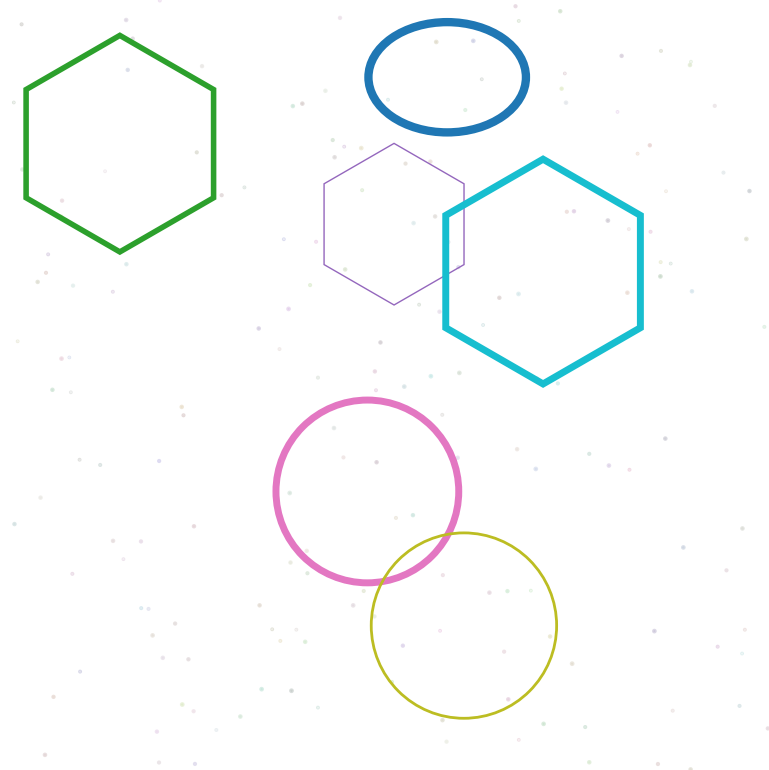[{"shape": "oval", "thickness": 3, "radius": 0.51, "center": [0.581, 0.9]}, {"shape": "hexagon", "thickness": 2, "radius": 0.7, "center": [0.156, 0.813]}, {"shape": "hexagon", "thickness": 0.5, "radius": 0.52, "center": [0.512, 0.709]}, {"shape": "circle", "thickness": 2.5, "radius": 0.59, "center": [0.477, 0.362]}, {"shape": "circle", "thickness": 1, "radius": 0.6, "center": [0.603, 0.188]}, {"shape": "hexagon", "thickness": 2.5, "radius": 0.73, "center": [0.705, 0.647]}]